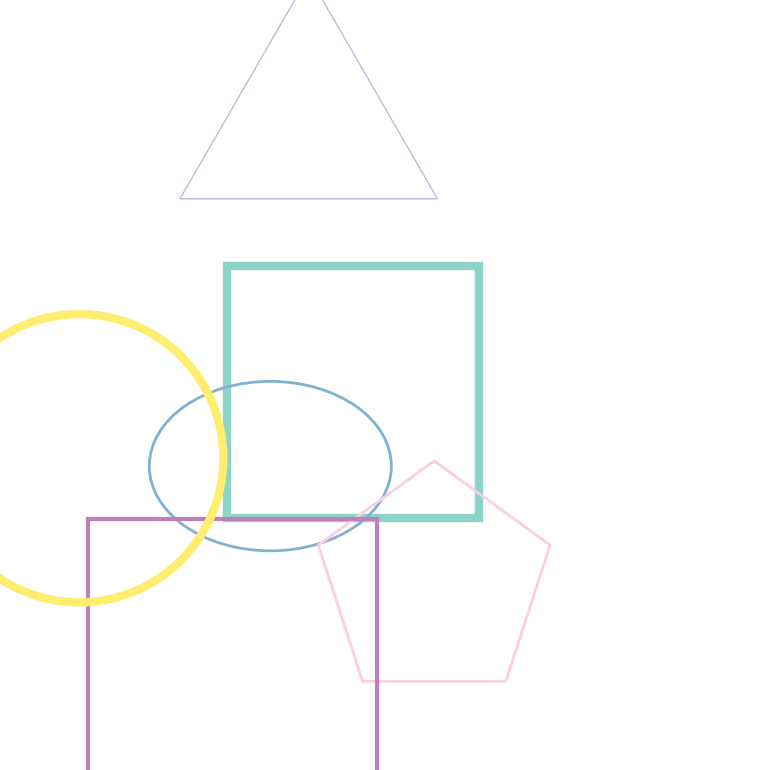[{"shape": "square", "thickness": 3, "radius": 0.82, "center": [0.459, 0.491]}, {"shape": "triangle", "thickness": 0.5, "radius": 0.97, "center": [0.401, 0.838]}, {"shape": "oval", "thickness": 1, "radius": 0.79, "center": [0.351, 0.395]}, {"shape": "pentagon", "thickness": 1, "radius": 0.79, "center": [0.564, 0.243]}, {"shape": "square", "thickness": 1.5, "radius": 0.94, "center": [0.302, 0.138]}, {"shape": "circle", "thickness": 3, "radius": 0.94, "center": [0.103, 0.405]}]